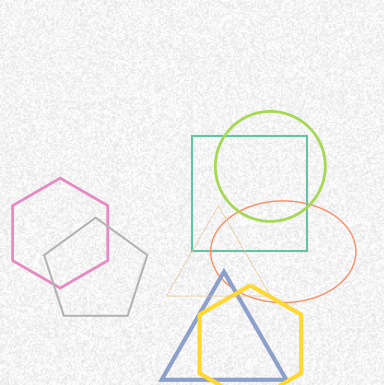[{"shape": "square", "thickness": 1.5, "radius": 0.75, "center": [0.647, 0.497]}, {"shape": "oval", "thickness": 1, "radius": 0.94, "center": [0.736, 0.346]}, {"shape": "triangle", "thickness": 3, "radius": 0.93, "center": [0.582, 0.107]}, {"shape": "hexagon", "thickness": 2, "radius": 0.71, "center": [0.156, 0.395]}, {"shape": "circle", "thickness": 2, "radius": 0.71, "center": [0.702, 0.568]}, {"shape": "hexagon", "thickness": 3, "radius": 0.76, "center": [0.65, 0.107]}, {"shape": "triangle", "thickness": 0.5, "radius": 0.78, "center": [0.567, 0.309]}, {"shape": "pentagon", "thickness": 1.5, "radius": 0.7, "center": [0.249, 0.294]}]